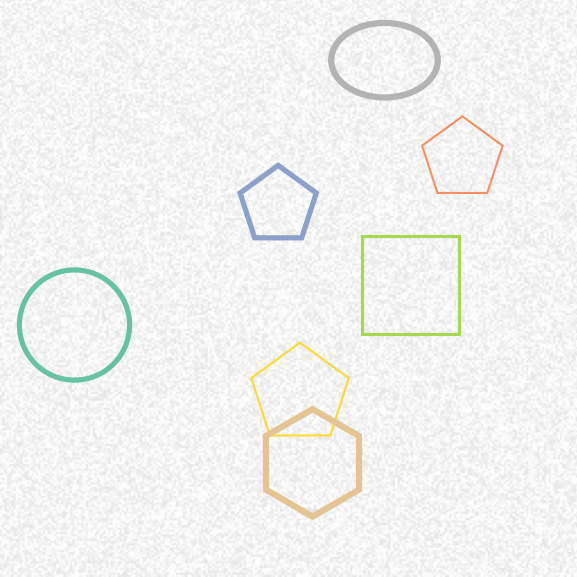[{"shape": "circle", "thickness": 2.5, "radius": 0.48, "center": [0.129, 0.436]}, {"shape": "pentagon", "thickness": 1, "radius": 0.37, "center": [0.801, 0.724]}, {"shape": "pentagon", "thickness": 2.5, "radius": 0.35, "center": [0.482, 0.643]}, {"shape": "square", "thickness": 1.5, "radius": 0.42, "center": [0.711, 0.506]}, {"shape": "pentagon", "thickness": 1, "radius": 0.44, "center": [0.52, 0.317]}, {"shape": "hexagon", "thickness": 3, "radius": 0.47, "center": [0.541, 0.198]}, {"shape": "oval", "thickness": 3, "radius": 0.46, "center": [0.666, 0.895]}]